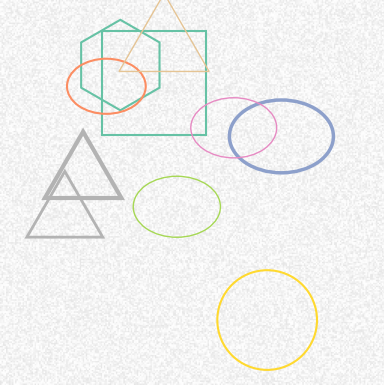[{"shape": "hexagon", "thickness": 1.5, "radius": 0.59, "center": [0.313, 0.831]}, {"shape": "square", "thickness": 1.5, "radius": 0.68, "center": [0.4, 0.786]}, {"shape": "oval", "thickness": 1.5, "radius": 0.51, "center": [0.276, 0.776]}, {"shape": "oval", "thickness": 2.5, "radius": 0.68, "center": [0.731, 0.646]}, {"shape": "oval", "thickness": 1, "radius": 0.56, "center": [0.607, 0.668]}, {"shape": "oval", "thickness": 1, "radius": 0.57, "center": [0.459, 0.463]}, {"shape": "circle", "thickness": 1.5, "radius": 0.65, "center": [0.694, 0.169]}, {"shape": "triangle", "thickness": 1, "radius": 0.68, "center": [0.426, 0.882]}, {"shape": "triangle", "thickness": 2, "radius": 0.57, "center": [0.168, 0.441]}, {"shape": "triangle", "thickness": 3, "radius": 0.57, "center": [0.216, 0.543]}]